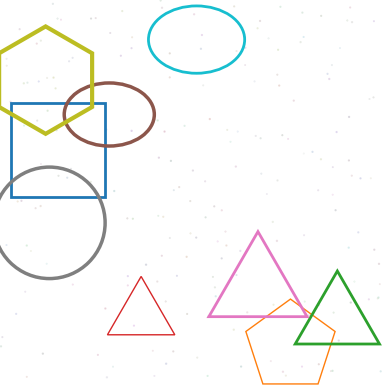[{"shape": "square", "thickness": 2, "radius": 0.61, "center": [0.151, 0.61]}, {"shape": "pentagon", "thickness": 1, "radius": 0.61, "center": [0.754, 0.101]}, {"shape": "triangle", "thickness": 2, "radius": 0.63, "center": [0.876, 0.17]}, {"shape": "triangle", "thickness": 1, "radius": 0.51, "center": [0.367, 0.181]}, {"shape": "oval", "thickness": 2.5, "radius": 0.59, "center": [0.284, 0.703]}, {"shape": "triangle", "thickness": 2, "radius": 0.74, "center": [0.67, 0.251]}, {"shape": "circle", "thickness": 2.5, "radius": 0.72, "center": [0.128, 0.421]}, {"shape": "hexagon", "thickness": 3, "radius": 0.7, "center": [0.119, 0.792]}, {"shape": "oval", "thickness": 2, "radius": 0.62, "center": [0.511, 0.897]}]